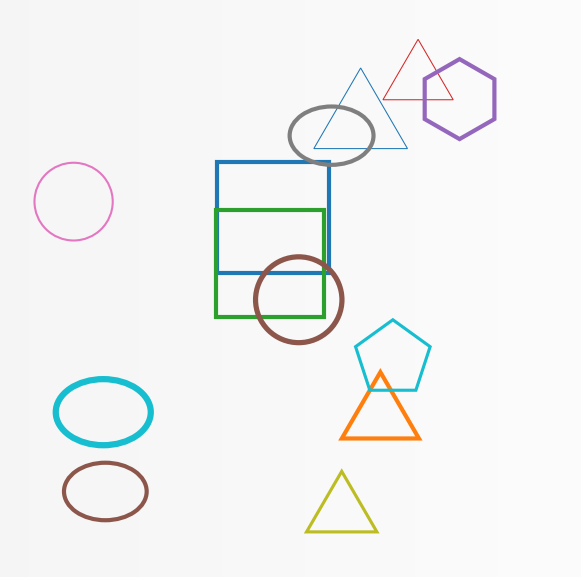[{"shape": "square", "thickness": 2, "radius": 0.48, "center": [0.47, 0.623]}, {"shape": "triangle", "thickness": 0.5, "radius": 0.47, "center": [0.62, 0.788]}, {"shape": "triangle", "thickness": 2, "radius": 0.38, "center": [0.654, 0.278]}, {"shape": "square", "thickness": 2, "radius": 0.47, "center": [0.465, 0.543]}, {"shape": "triangle", "thickness": 0.5, "radius": 0.35, "center": [0.719, 0.861]}, {"shape": "hexagon", "thickness": 2, "radius": 0.35, "center": [0.791, 0.828]}, {"shape": "oval", "thickness": 2, "radius": 0.36, "center": [0.181, 0.148]}, {"shape": "circle", "thickness": 2.5, "radius": 0.37, "center": [0.514, 0.48]}, {"shape": "circle", "thickness": 1, "radius": 0.34, "center": [0.127, 0.65]}, {"shape": "oval", "thickness": 2, "radius": 0.36, "center": [0.57, 0.764]}, {"shape": "triangle", "thickness": 1.5, "radius": 0.35, "center": [0.588, 0.113]}, {"shape": "oval", "thickness": 3, "radius": 0.41, "center": [0.178, 0.285]}, {"shape": "pentagon", "thickness": 1.5, "radius": 0.34, "center": [0.676, 0.378]}]